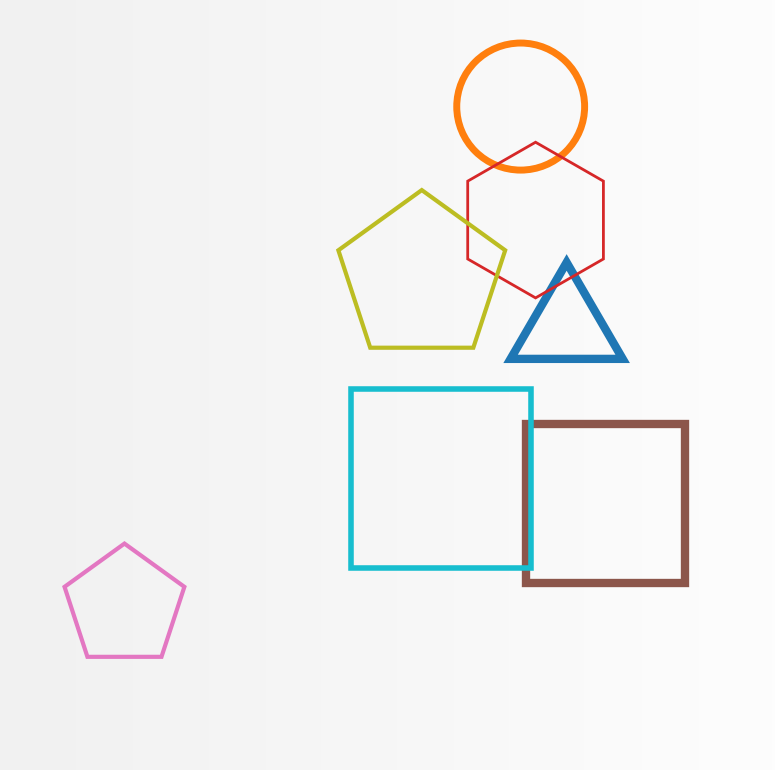[{"shape": "triangle", "thickness": 3, "radius": 0.42, "center": [0.731, 0.576]}, {"shape": "circle", "thickness": 2.5, "radius": 0.41, "center": [0.672, 0.862]}, {"shape": "hexagon", "thickness": 1, "radius": 0.51, "center": [0.691, 0.714]}, {"shape": "square", "thickness": 3, "radius": 0.51, "center": [0.782, 0.346]}, {"shape": "pentagon", "thickness": 1.5, "radius": 0.41, "center": [0.161, 0.213]}, {"shape": "pentagon", "thickness": 1.5, "radius": 0.57, "center": [0.544, 0.64]}, {"shape": "square", "thickness": 2, "radius": 0.58, "center": [0.569, 0.378]}]